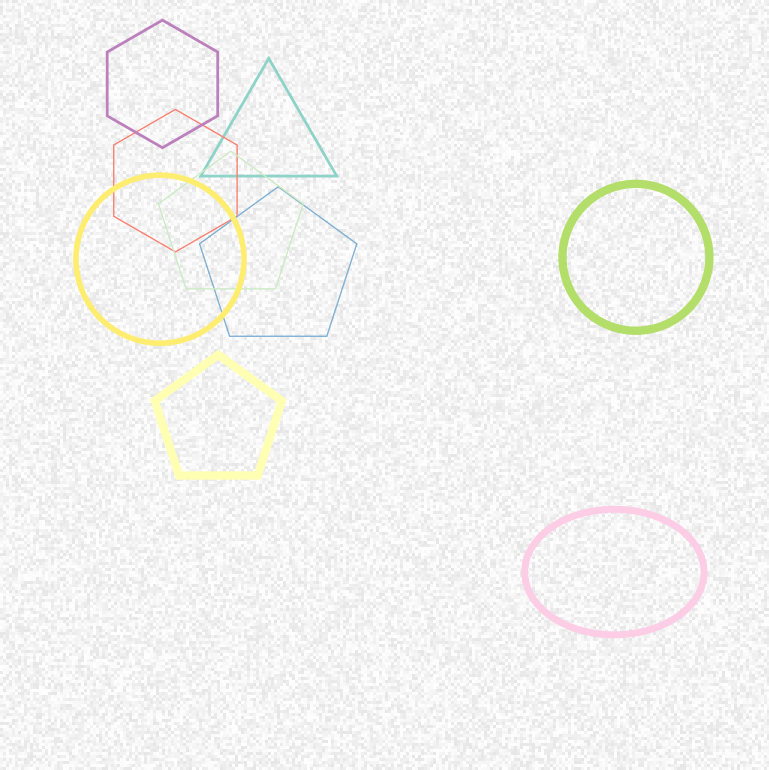[{"shape": "triangle", "thickness": 1, "radius": 0.51, "center": [0.349, 0.822]}, {"shape": "pentagon", "thickness": 3, "radius": 0.43, "center": [0.283, 0.453]}, {"shape": "hexagon", "thickness": 0.5, "radius": 0.46, "center": [0.228, 0.765]}, {"shape": "pentagon", "thickness": 0.5, "radius": 0.54, "center": [0.361, 0.65]}, {"shape": "circle", "thickness": 3, "radius": 0.48, "center": [0.826, 0.666]}, {"shape": "oval", "thickness": 2.5, "radius": 0.58, "center": [0.798, 0.257]}, {"shape": "hexagon", "thickness": 1, "radius": 0.41, "center": [0.211, 0.891]}, {"shape": "pentagon", "thickness": 0.5, "radius": 0.49, "center": [0.3, 0.705]}, {"shape": "circle", "thickness": 2, "radius": 0.55, "center": [0.208, 0.663]}]